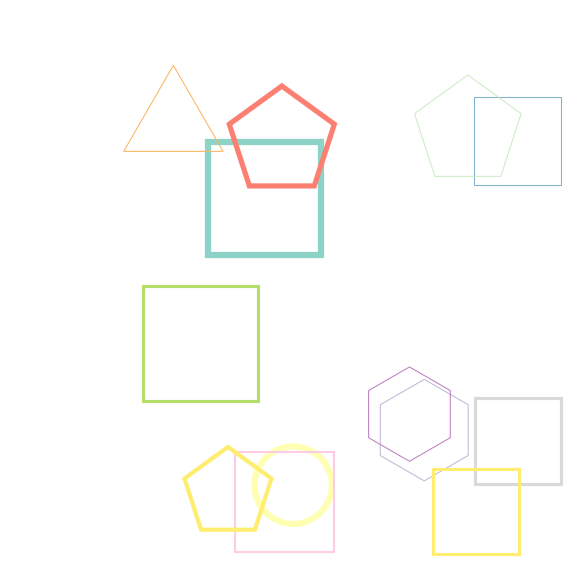[{"shape": "square", "thickness": 3, "radius": 0.49, "center": [0.457, 0.656]}, {"shape": "circle", "thickness": 3, "radius": 0.34, "center": [0.508, 0.159]}, {"shape": "hexagon", "thickness": 0.5, "radius": 0.44, "center": [0.735, 0.254]}, {"shape": "pentagon", "thickness": 2.5, "radius": 0.48, "center": [0.488, 0.755]}, {"shape": "square", "thickness": 0.5, "radius": 0.38, "center": [0.896, 0.755]}, {"shape": "triangle", "thickness": 0.5, "radius": 0.5, "center": [0.3, 0.787]}, {"shape": "square", "thickness": 1.5, "radius": 0.5, "center": [0.347, 0.405]}, {"shape": "square", "thickness": 1, "radius": 0.43, "center": [0.493, 0.13]}, {"shape": "square", "thickness": 1.5, "radius": 0.37, "center": [0.896, 0.236]}, {"shape": "hexagon", "thickness": 0.5, "radius": 0.41, "center": [0.709, 0.282]}, {"shape": "pentagon", "thickness": 0.5, "radius": 0.49, "center": [0.81, 0.772]}, {"shape": "square", "thickness": 1.5, "radius": 0.37, "center": [0.824, 0.113]}, {"shape": "pentagon", "thickness": 2, "radius": 0.4, "center": [0.395, 0.146]}]